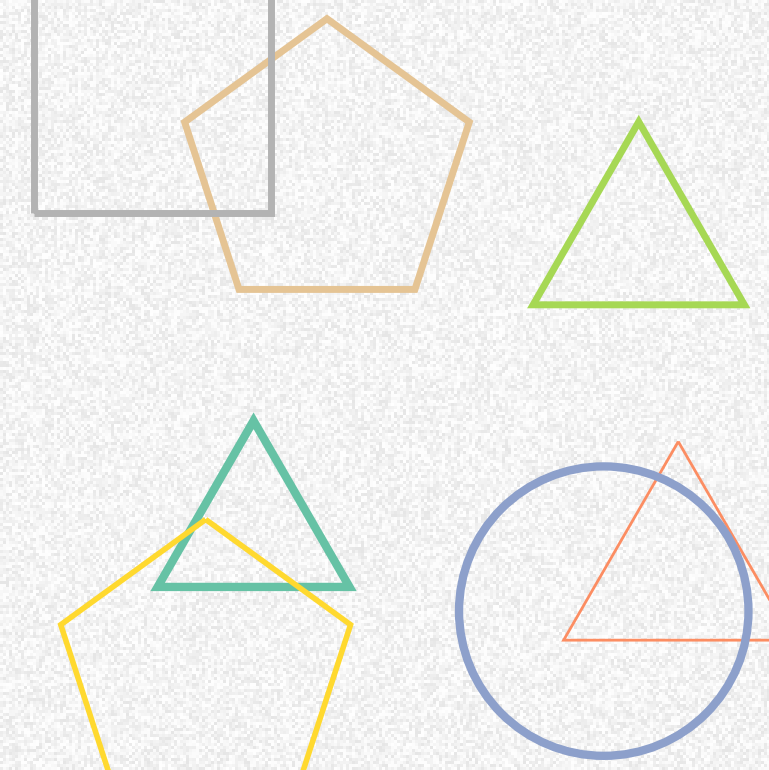[{"shape": "triangle", "thickness": 3, "radius": 0.72, "center": [0.329, 0.31]}, {"shape": "triangle", "thickness": 1, "radius": 0.86, "center": [0.881, 0.255]}, {"shape": "circle", "thickness": 3, "radius": 0.94, "center": [0.784, 0.206]}, {"shape": "triangle", "thickness": 2.5, "radius": 0.79, "center": [0.83, 0.683]}, {"shape": "pentagon", "thickness": 2, "radius": 0.99, "center": [0.267, 0.128]}, {"shape": "pentagon", "thickness": 2.5, "radius": 0.97, "center": [0.425, 0.781]}, {"shape": "square", "thickness": 2.5, "radius": 0.77, "center": [0.198, 0.878]}]